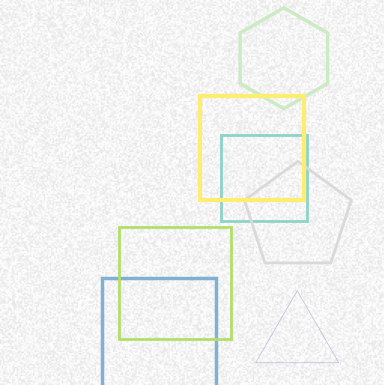[{"shape": "square", "thickness": 2, "radius": 0.56, "center": [0.686, 0.537]}, {"shape": "triangle", "thickness": 0.5, "radius": 0.62, "center": [0.772, 0.12]}, {"shape": "square", "thickness": 2.5, "radius": 0.74, "center": [0.413, 0.128]}, {"shape": "square", "thickness": 2, "radius": 0.73, "center": [0.454, 0.265]}, {"shape": "pentagon", "thickness": 2, "radius": 0.73, "center": [0.774, 0.435]}, {"shape": "hexagon", "thickness": 2.5, "radius": 0.66, "center": [0.737, 0.849]}, {"shape": "square", "thickness": 3, "radius": 0.68, "center": [0.655, 0.616]}]